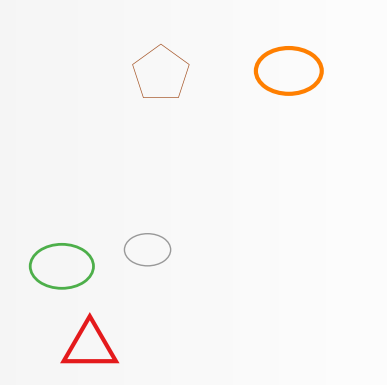[{"shape": "triangle", "thickness": 3, "radius": 0.39, "center": [0.232, 0.101]}, {"shape": "oval", "thickness": 2, "radius": 0.41, "center": [0.16, 0.308]}, {"shape": "oval", "thickness": 3, "radius": 0.42, "center": [0.745, 0.816]}, {"shape": "pentagon", "thickness": 0.5, "radius": 0.38, "center": [0.415, 0.809]}, {"shape": "oval", "thickness": 1, "radius": 0.3, "center": [0.381, 0.351]}]